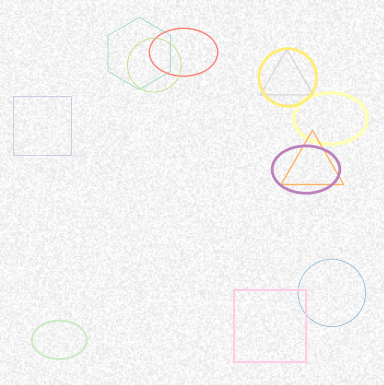[{"shape": "hexagon", "thickness": 0.5, "radius": 0.47, "center": [0.362, 0.861]}, {"shape": "oval", "thickness": 2.5, "radius": 0.48, "center": [0.858, 0.692]}, {"shape": "square", "thickness": 0.5, "radius": 0.38, "center": [0.109, 0.674]}, {"shape": "oval", "thickness": 1, "radius": 0.44, "center": [0.477, 0.864]}, {"shape": "circle", "thickness": 0.5, "radius": 0.44, "center": [0.862, 0.239]}, {"shape": "triangle", "thickness": 1, "radius": 0.47, "center": [0.811, 0.568]}, {"shape": "circle", "thickness": 0.5, "radius": 0.35, "center": [0.401, 0.831]}, {"shape": "square", "thickness": 1.5, "radius": 0.47, "center": [0.7, 0.153]}, {"shape": "triangle", "thickness": 1, "radius": 0.4, "center": [0.745, 0.793]}, {"shape": "oval", "thickness": 2, "radius": 0.44, "center": [0.795, 0.56]}, {"shape": "oval", "thickness": 1.5, "radius": 0.36, "center": [0.154, 0.117]}, {"shape": "circle", "thickness": 2, "radius": 0.37, "center": [0.747, 0.799]}]